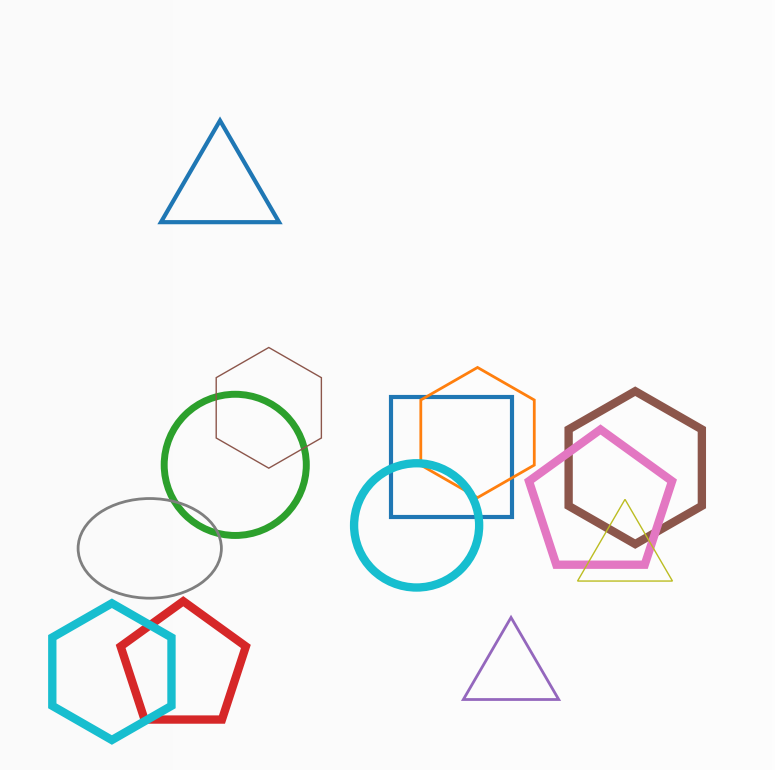[{"shape": "triangle", "thickness": 1.5, "radius": 0.44, "center": [0.284, 0.755]}, {"shape": "square", "thickness": 1.5, "radius": 0.39, "center": [0.582, 0.406]}, {"shape": "hexagon", "thickness": 1, "radius": 0.42, "center": [0.616, 0.438]}, {"shape": "circle", "thickness": 2.5, "radius": 0.46, "center": [0.304, 0.396]}, {"shape": "pentagon", "thickness": 3, "radius": 0.42, "center": [0.236, 0.134]}, {"shape": "triangle", "thickness": 1, "radius": 0.36, "center": [0.659, 0.127]}, {"shape": "hexagon", "thickness": 3, "radius": 0.5, "center": [0.82, 0.393]}, {"shape": "hexagon", "thickness": 0.5, "radius": 0.39, "center": [0.347, 0.47]}, {"shape": "pentagon", "thickness": 3, "radius": 0.49, "center": [0.775, 0.345]}, {"shape": "oval", "thickness": 1, "radius": 0.46, "center": [0.193, 0.288]}, {"shape": "triangle", "thickness": 0.5, "radius": 0.35, "center": [0.806, 0.281]}, {"shape": "circle", "thickness": 3, "radius": 0.4, "center": [0.538, 0.318]}, {"shape": "hexagon", "thickness": 3, "radius": 0.44, "center": [0.144, 0.128]}]